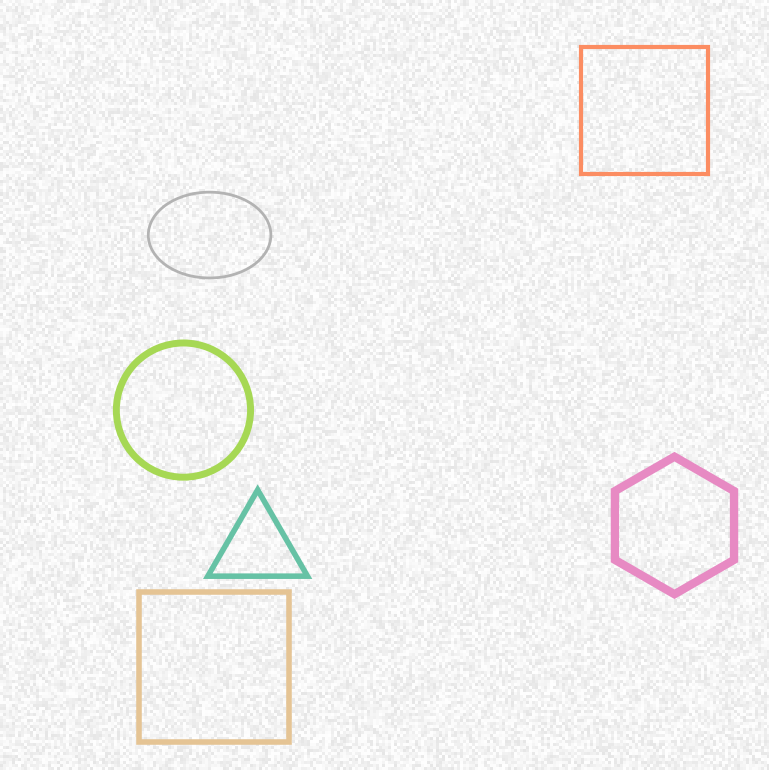[{"shape": "triangle", "thickness": 2, "radius": 0.37, "center": [0.335, 0.289]}, {"shape": "square", "thickness": 1.5, "radius": 0.41, "center": [0.838, 0.856]}, {"shape": "hexagon", "thickness": 3, "radius": 0.45, "center": [0.876, 0.318]}, {"shape": "circle", "thickness": 2.5, "radius": 0.44, "center": [0.238, 0.467]}, {"shape": "square", "thickness": 2, "radius": 0.49, "center": [0.278, 0.134]}, {"shape": "oval", "thickness": 1, "radius": 0.4, "center": [0.272, 0.695]}]